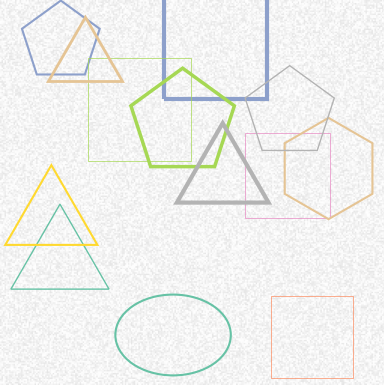[{"shape": "triangle", "thickness": 1, "radius": 0.74, "center": [0.156, 0.323]}, {"shape": "oval", "thickness": 1.5, "radius": 0.75, "center": [0.45, 0.13]}, {"shape": "square", "thickness": 0.5, "radius": 0.53, "center": [0.81, 0.126]}, {"shape": "pentagon", "thickness": 1.5, "radius": 0.53, "center": [0.158, 0.892]}, {"shape": "square", "thickness": 3, "radius": 0.67, "center": [0.56, 0.878]}, {"shape": "square", "thickness": 0.5, "radius": 0.55, "center": [0.747, 0.543]}, {"shape": "pentagon", "thickness": 2.5, "radius": 0.71, "center": [0.474, 0.682]}, {"shape": "square", "thickness": 0.5, "radius": 0.67, "center": [0.364, 0.715]}, {"shape": "triangle", "thickness": 1.5, "radius": 0.69, "center": [0.133, 0.433]}, {"shape": "triangle", "thickness": 2, "radius": 0.56, "center": [0.222, 0.844]}, {"shape": "hexagon", "thickness": 1.5, "radius": 0.66, "center": [0.853, 0.562]}, {"shape": "pentagon", "thickness": 1, "radius": 0.61, "center": [0.752, 0.708]}, {"shape": "triangle", "thickness": 3, "radius": 0.69, "center": [0.578, 0.543]}]